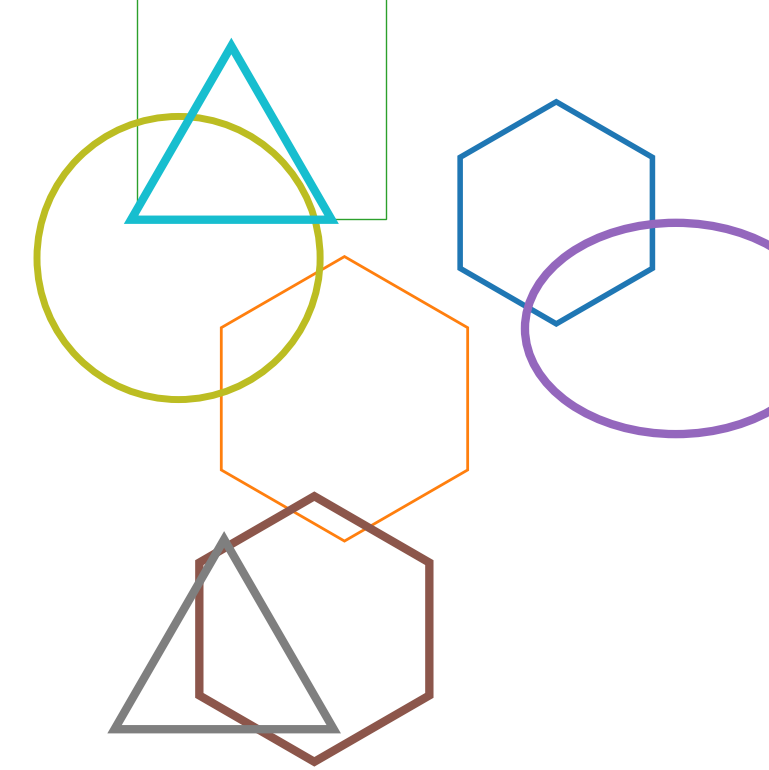[{"shape": "hexagon", "thickness": 2, "radius": 0.72, "center": [0.722, 0.724]}, {"shape": "hexagon", "thickness": 1, "radius": 0.92, "center": [0.447, 0.482]}, {"shape": "square", "thickness": 0.5, "radius": 0.81, "center": [0.339, 0.878]}, {"shape": "oval", "thickness": 3, "radius": 0.98, "center": [0.878, 0.573]}, {"shape": "hexagon", "thickness": 3, "radius": 0.86, "center": [0.408, 0.183]}, {"shape": "triangle", "thickness": 3, "radius": 0.82, "center": [0.291, 0.135]}, {"shape": "circle", "thickness": 2.5, "radius": 0.92, "center": [0.232, 0.665]}, {"shape": "triangle", "thickness": 3, "radius": 0.75, "center": [0.3, 0.79]}]